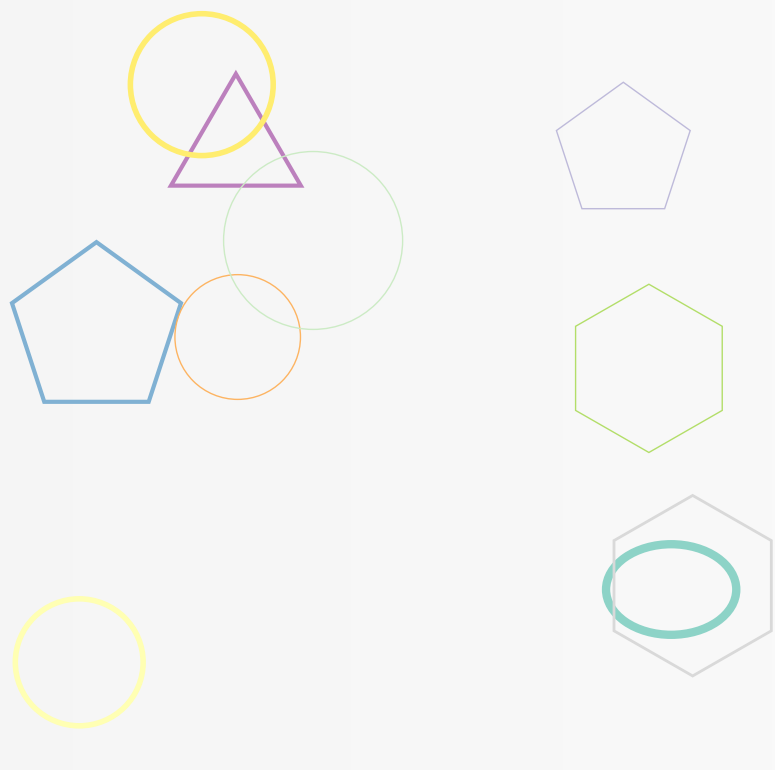[{"shape": "oval", "thickness": 3, "radius": 0.42, "center": [0.866, 0.234]}, {"shape": "circle", "thickness": 2, "radius": 0.41, "center": [0.102, 0.14]}, {"shape": "pentagon", "thickness": 0.5, "radius": 0.45, "center": [0.804, 0.802]}, {"shape": "pentagon", "thickness": 1.5, "radius": 0.57, "center": [0.124, 0.571]}, {"shape": "circle", "thickness": 0.5, "radius": 0.4, "center": [0.307, 0.562]}, {"shape": "hexagon", "thickness": 0.5, "radius": 0.55, "center": [0.837, 0.522]}, {"shape": "hexagon", "thickness": 1, "radius": 0.59, "center": [0.894, 0.239]}, {"shape": "triangle", "thickness": 1.5, "radius": 0.48, "center": [0.304, 0.807]}, {"shape": "circle", "thickness": 0.5, "radius": 0.58, "center": [0.404, 0.688]}, {"shape": "circle", "thickness": 2, "radius": 0.46, "center": [0.26, 0.89]}]